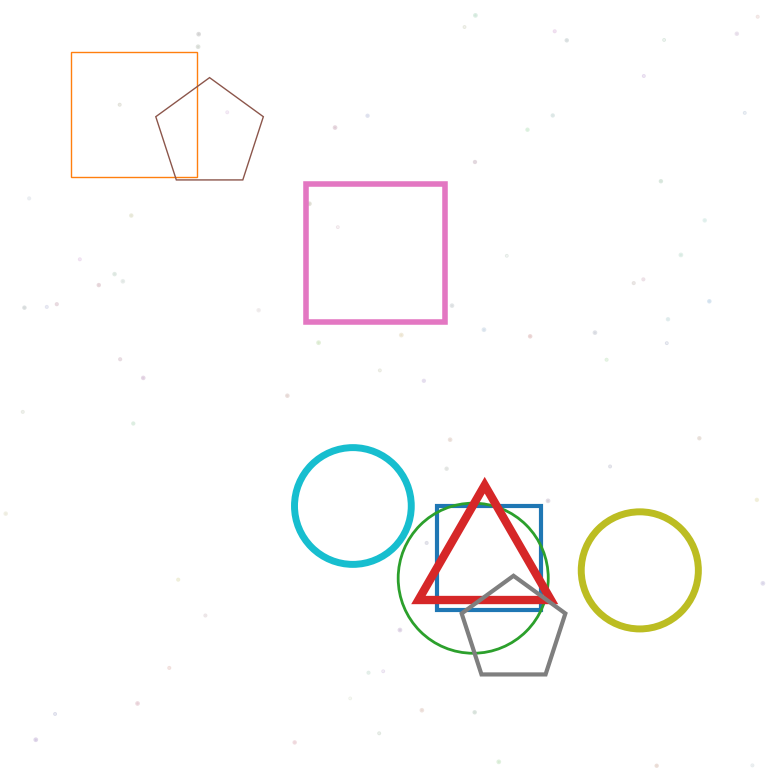[{"shape": "square", "thickness": 1.5, "radius": 0.34, "center": [0.635, 0.275]}, {"shape": "square", "thickness": 0.5, "radius": 0.41, "center": [0.174, 0.852]}, {"shape": "circle", "thickness": 1, "radius": 0.49, "center": [0.615, 0.249]}, {"shape": "triangle", "thickness": 3, "radius": 0.5, "center": [0.629, 0.27]}, {"shape": "pentagon", "thickness": 0.5, "radius": 0.37, "center": [0.272, 0.826]}, {"shape": "square", "thickness": 2, "radius": 0.45, "center": [0.488, 0.671]}, {"shape": "pentagon", "thickness": 1.5, "radius": 0.35, "center": [0.667, 0.181]}, {"shape": "circle", "thickness": 2.5, "radius": 0.38, "center": [0.831, 0.259]}, {"shape": "circle", "thickness": 2.5, "radius": 0.38, "center": [0.458, 0.343]}]